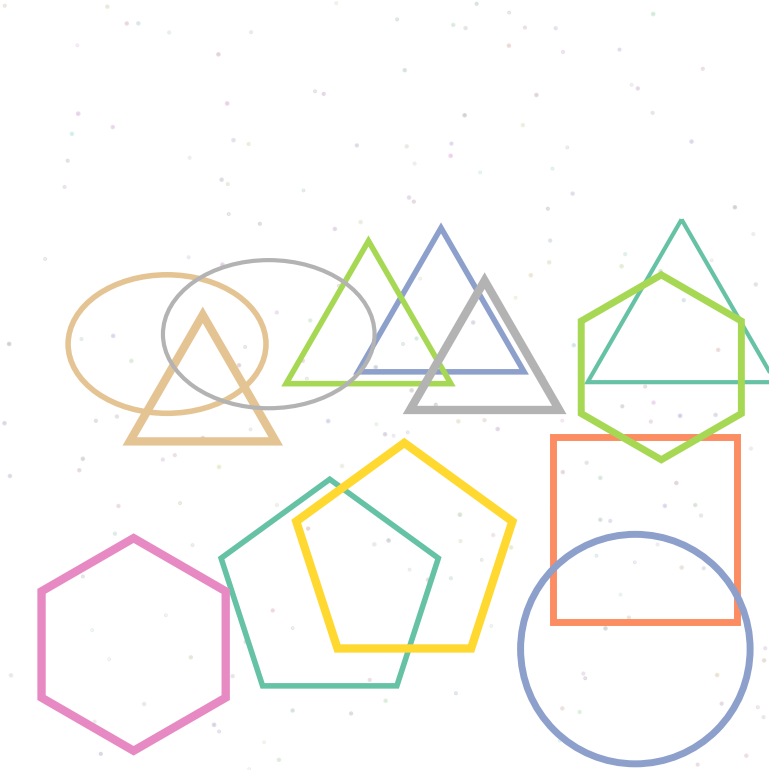[{"shape": "pentagon", "thickness": 2, "radius": 0.74, "center": [0.428, 0.229]}, {"shape": "triangle", "thickness": 1.5, "radius": 0.7, "center": [0.885, 0.574]}, {"shape": "square", "thickness": 2.5, "radius": 0.6, "center": [0.838, 0.312]}, {"shape": "triangle", "thickness": 2, "radius": 0.62, "center": [0.573, 0.579]}, {"shape": "circle", "thickness": 2.5, "radius": 0.75, "center": [0.825, 0.157]}, {"shape": "hexagon", "thickness": 3, "radius": 0.69, "center": [0.174, 0.163]}, {"shape": "triangle", "thickness": 2, "radius": 0.62, "center": [0.479, 0.564]}, {"shape": "hexagon", "thickness": 2.5, "radius": 0.6, "center": [0.859, 0.523]}, {"shape": "pentagon", "thickness": 3, "radius": 0.74, "center": [0.525, 0.277]}, {"shape": "triangle", "thickness": 3, "radius": 0.55, "center": [0.263, 0.482]}, {"shape": "oval", "thickness": 2, "radius": 0.64, "center": [0.217, 0.553]}, {"shape": "oval", "thickness": 1.5, "radius": 0.69, "center": [0.349, 0.566]}, {"shape": "triangle", "thickness": 3, "radius": 0.56, "center": [0.629, 0.524]}]